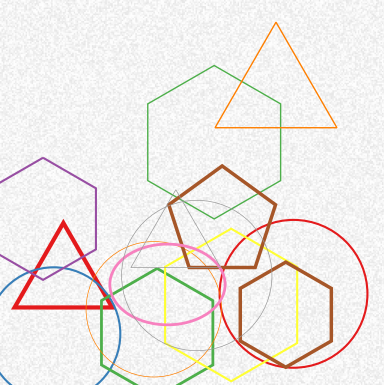[{"shape": "triangle", "thickness": 3, "radius": 0.73, "center": [0.165, 0.275]}, {"shape": "circle", "thickness": 1.5, "radius": 0.96, "center": [0.762, 0.237]}, {"shape": "circle", "thickness": 1.5, "radius": 0.87, "center": [0.14, 0.133]}, {"shape": "hexagon", "thickness": 1, "radius": 1.0, "center": [0.556, 0.631]}, {"shape": "hexagon", "thickness": 2, "radius": 0.84, "center": [0.408, 0.136]}, {"shape": "hexagon", "thickness": 1.5, "radius": 0.79, "center": [0.112, 0.432]}, {"shape": "circle", "thickness": 0.5, "radius": 0.88, "center": [0.4, 0.197]}, {"shape": "triangle", "thickness": 1, "radius": 0.91, "center": [0.717, 0.76]}, {"shape": "hexagon", "thickness": 1.5, "radius": 0.99, "center": [0.6, 0.208]}, {"shape": "pentagon", "thickness": 2.5, "radius": 0.73, "center": [0.577, 0.423]}, {"shape": "hexagon", "thickness": 2.5, "radius": 0.68, "center": [0.742, 0.183]}, {"shape": "oval", "thickness": 2, "radius": 0.75, "center": [0.435, 0.261]}, {"shape": "circle", "thickness": 0.5, "radius": 0.98, "center": [0.511, 0.284]}, {"shape": "triangle", "thickness": 0.5, "radius": 0.67, "center": [0.457, 0.372]}]